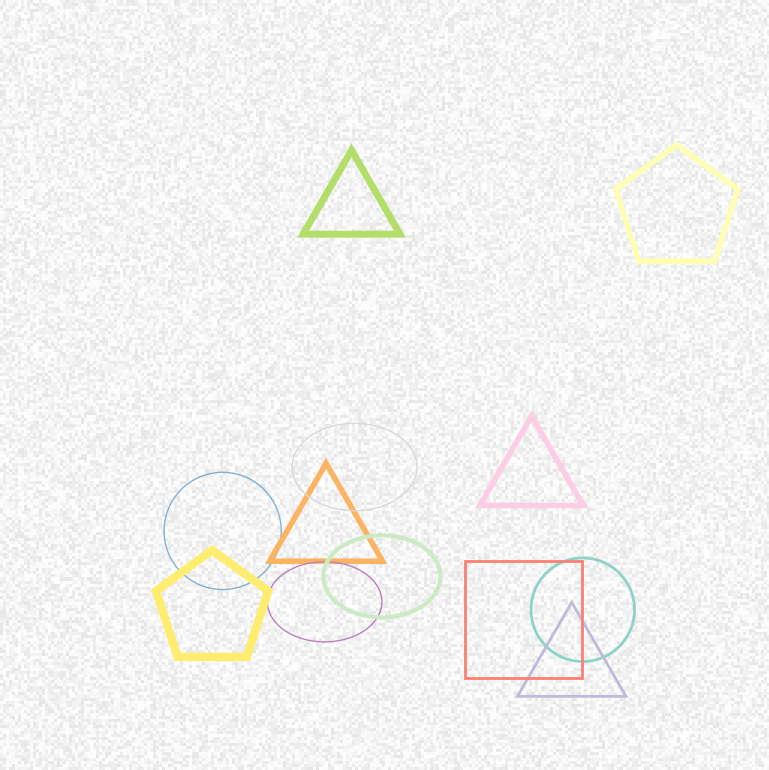[{"shape": "circle", "thickness": 1, "radius": 0.34, "center": [0.757, 0.208]}, {"shape": "pentagon", "thickness": 2, "radius": 0.42, "center": [0.879, 0.728]}, {"shape": "triangle", "thickness": 1, "radius": 0.41, "center": [0.742, 0.136]}, {"shape": "square", "thickness": 1, "radius": 0.38, "center": [0.68, 0.195]}, {"shape": "circle", "thickness": 0.5, "radius": 0.38, "center": [0.289, 0.311]}, {"shape": "triangle", "thickness": 2, "radius": 0.42, "center": [0.424, 0.314]}, {"shape": "triangle", "thickness": 2.5, "radius": 0.36, "center": [0.457, 0.732]}, {"shape": "triangle", "thickness": 2, "radius": 0.39, "center": [0.69, 0.382]}, {"shape": "oval", "thickness": 0.5, "radius": 0.41, "center": [0.46, 0.393]}, {"shape": "oval", "thickness": 0.5, "radius": 0.37, "center": [0.422, 0.218]}, {"shape": "oval", "thickness": 1.5, "radius": 0.38, "center": [0.496, 0.251]}, {"shape": "pentagon", "thickness": 3, "radius": 0.38, "center": [0.276, 0.209]}]